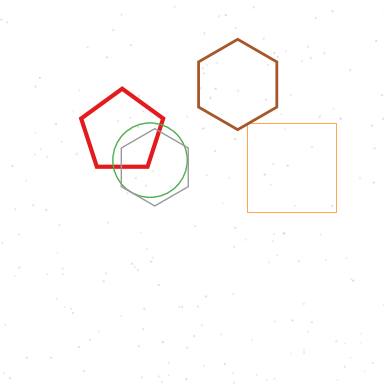[{"shape": "pentagon", "thickness": 3, "radius": 0.56, "center": [0.317, 0.658]}, {"shape": "circle", "thickness": 1, "radius": 0.48, "center": [0.39, 0.584]}, {"shape": "square", "thickness": 0.5, "radius": 0.58, "center": [0.756, 0.566]}, {"shape": "hexagon", "thickness": 2, "radius": 0.59, "center": [0.617, 0.781]}, {"shape": "hexagon", "thickness": 1, "radius": 0.5, "center": [0.402, 0.565]}]